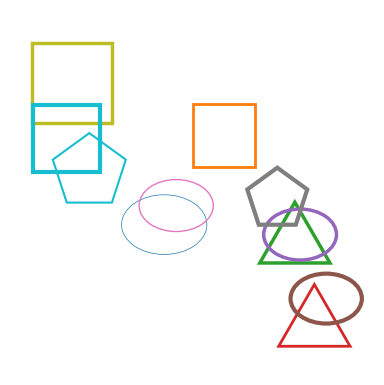[{"shape": "oval", "thickness": 0.5, "radius": 0.55, "center": [0.426, 0.417]}, {"shape": "square", "thickness": 2, "radius": 0.41, "center": [0.581, 0.648]}, {"shape": "triangle", "thickness": 2.5, "radius": 0.53, "center": [0.766, 0.37]}, {"shape": "triangle", "thickness": 2, "radius": 0.54, "center": [0.817, 0.154]}, {"shape": "oval", "thickness": 2.5, "radius": 0.47, "center": [0.779, 0.391]}, {"shape": "oval", "thickness": 3, "radius": 0.46, "center": [0.847, 0.224]}, {"shape": "oval", "thickness": 1, "radius": 0.48, "center": [0.458, 0.466]}, {"shape": "pentagon", "thickness": 3, "radius": 0.41, "center": [0.72, 0.483]}, {"shape": "square", "thickness": 2.5, "radius": 0.52, "center": [0.188, 0.785]}, {"shape": "square", "thickness": 3, "radius": 0.44, "center": [0.172, 0.641]}, {"shape": "pentagon", "thickness": 1.5, "radius": 0.5, "center": [0.232, 0.554]}]